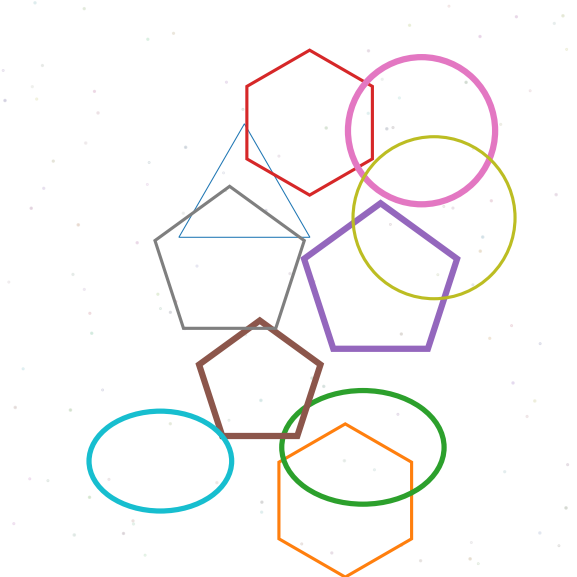[{"shape": "triangle", "thickness": 0.5, "radius": 0.66, "center": [0.423, 0.654]}, {"shape": "hexagon", "thickness": 1.5, "radius": 0.66, "center": [0.598, 0.132]}, {"shape": "oval", "thickness": 2.5, "radius": 0.7, "center": [0.628, 0.224]}, {"shape": "hexagon", "thickness": 1.5, "radius": 0.63, "center": [0.536, 0.787]}, {"shape": "pentagon", "thickness": 3, "radius": 0.7, "center": [0.659, 0.508]}, {"shape": "pentagon", "thickness": 3, "radius": 0.55, "center": [0.45, 0.334]}, {"shape": "circle", "thickness": 3, "radius": 0.64, "center": [0.73, 0.773]}, {"shape": "pentagon", "thickness": 1.5, "radius": 0.68, "center": [0.398, 0.541]}, {"shape": "circle", "thickness": 1.5, "radius": 0.7, "center": [0.752, 0.622]}, {"shape": "oval", "thickness": 2.5, "radius": 0.62, "center": [0.278, 0.201]}]